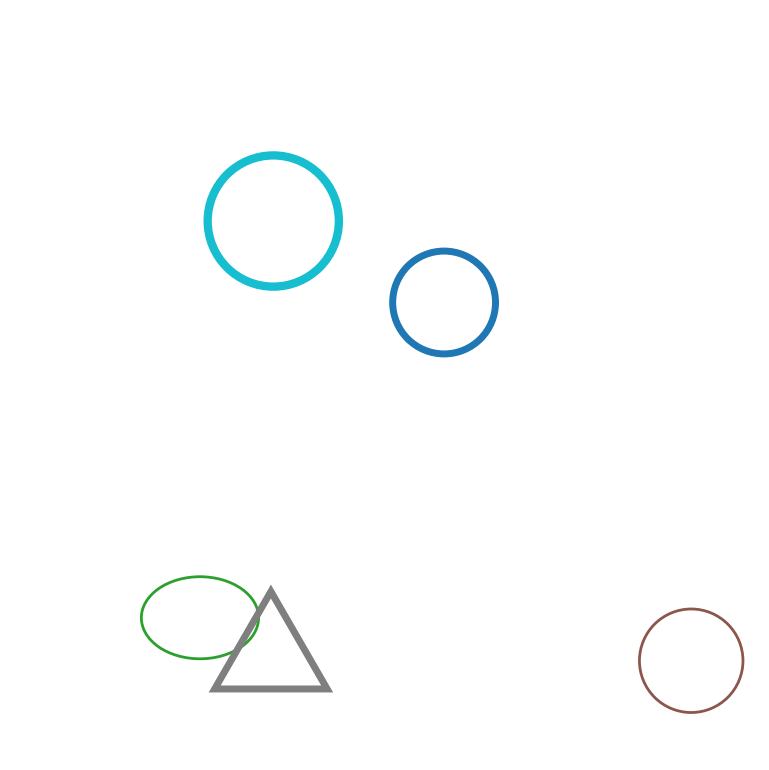[{"shape": "circle", "thickness": 2.5, "radius": 0.33, "center": [0.577, 0.607]}, {"shape": "oval", "thickness": 1, "radius": 0.38, "center": [0.26, 0.198]}, {"shape": "circle", "thickness": 1, "radius": 0.34, "center": [0.898, 0.142]}, {"shape": "triangle", "thickness": 2.5, "radius": 0.42, "center": [0.352, 0.147]}, {"shape": "circle", "thickness": 3, "radius": 0.43, "center": [0.355, 0.713]}]